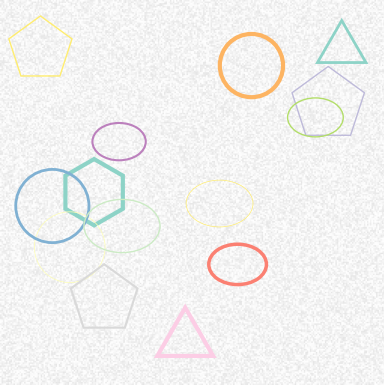[{"shape": "triangle", "thickness": 2, "radius": 0.36, "center": [0.888, 0.874]}, {"shape": "hexagon", "thickness": 3, "radius": 0.43, "center": [0.244, 0.501]}, {"shape": "circle", "thickness": 0.5, "radius": 0.46, "center": [0.181, 0.358]}, {"shape": "pentagon", "thickness": 1, "radius": 0.49, "center": [0.853, 0.729]}, {"shape": "oval", "thickness": 2.5, "radius": 0.37, "center": [0.617, 0.313]}, {"shape": "circle", "thickness": 2, "radius": 0.48, "center": [0.136, 0.465]}, {"shape": "circle", "thickness": 3, "radius": 0.41, "center": [0.653, 0.83]}, {"shape": "oval", "thickness": 1, "radius": 0.36, "center": [0.819, 0.695]}, {"shape": "triangle", "thickness": 3, "radius": 0.42, "center": [0.481, 0.117]}, {"shape": "pentagon", "thickness": 1.5, "radius": 0.46, "center": [0.271, 0.223]}, {"shape": "oval", "thickness": 1.5, "radius": 0.35, "center": [0.309, 0.632]}, {"shape": "oval", "thickness": 1, "radius": 0.49, "center": [0.317, 0.413]}, {"shape": "oval", "thickness": 0.5, "radius": 0.43, "center": [0.57, 0.471]}, {"shape": "pentagon", "thickness": 1, "radius": 0.43, "center": [0.105, 0.872]}]